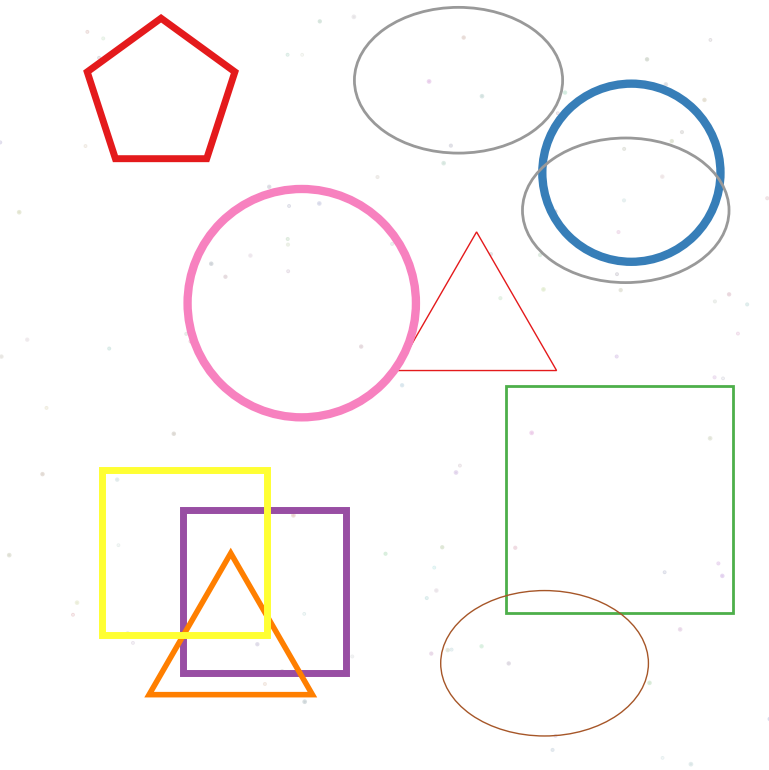[{"shape": "pentagon", "thickness": 2.5, "radius": 0.5, "center": [0.209, 0.875]}, {"shape": "triangle", "thickness": 0.5, "radius": 0.6, "center": [0.619, 0.579]}, {"shape": "circle", "thickness": 3, "radius": 0.58, "center": [0.82, 0.776]}, {"shape": "square", "thickness": 1, "radius": 0.74, "center": [0.805, 0.351]}, {"shape": "square", "thickness": 2.5, "radius": 0.53, "center": [0.344, 0.232]}, {"shape": "triangle", "thickness": 2, "radius": 0.61, "center": [0.3, 0.159]}, {"shape": "square", "thickness": 2.5, "radius": 0.54, "center": [0.24, 0.283]}, {"shape": "oval", "thickness": 0.5, "radius": 0.67, "center": [0.707, 0.139]}, {"shape": "circle", "thickness": 3, "radius": 0.74, "center": [0.392, 0.606]}, {"shape": "oval", "thickness": 1, "radius": 0.68, "center": [0.595, 0.896]}, {"shape": "oval", "thickness": 1, "radius": 0.67, "center": [0.813, 0.727]}]